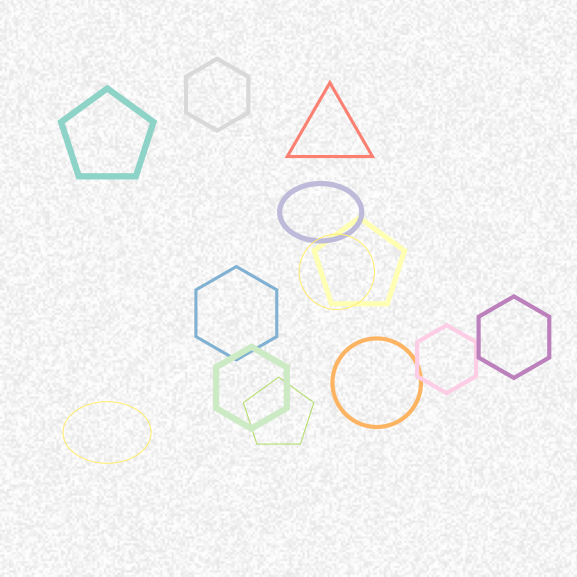[{"shape": "pentagon", "thickness": 3, "radius": 0.42, "center": [0.186, 0.762]}, {"shape": "pentagon", "thickness": 2.5, "radius": 0.41, "center": [0.622, 0.54]}, {"shape": "oval", "thickness": 2.5, "radius": 0.36, "center": [0.555, 0.632]}, {"shape": "triangle", "thickness": 1.5, "radius": 0.43, "center": [0.571, 0.771]}, {"shape": "hexagon", "thickness": 1.5, "radius": 0.4, "center": [0.409, 0.457]}, {"shape": "circle", "thickness": 2, "radius": 0.38, "center": [0.652, 0.336]}, {"shape": "pentagon", "thickness": 0.5, "radius": 0.32, "center": [0.482, 0.282]}, {"shape": "hexagon", "thickness": 2, "radius": 0.29, "center": [0.773, 0.377]}, {"shape": "hexagon", "thickness": 2, "radius": 0.31, "center": [0.376, 0.835]}, {"shape": "hexagon", "thickness": 2, "radius": 0.35, "center": [0.89, 0.415]}, {"shape": "hexagon", "thickness": 3, "radius": 0.35, "center": [0.435, 0.328]}, {"shape": "oval", "thickness": 0.5, "radius": 0.38, "center": [0.185, 0.25]}, {"shape": "circle", "thickness": 0.5, "radius": 0.33, "center": [0.583, 0.528]}]